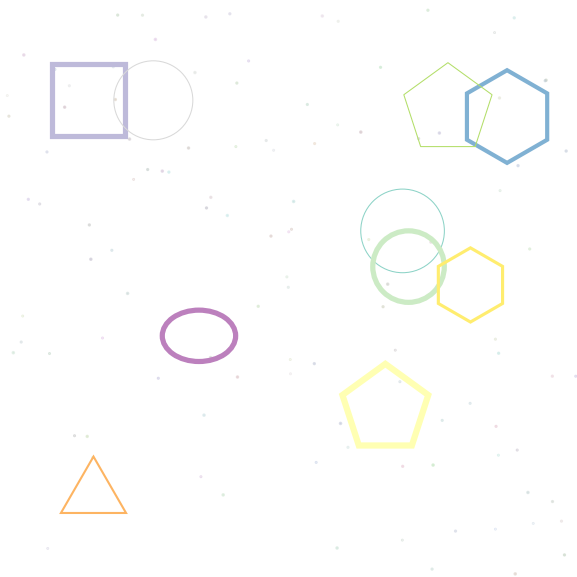[{"shape": "circle", "thickness": 0.5, "radius": 0.36, "center": [0.697, 0.599]}, {"shape": "pentagon", "thickness": 3, "radius": 0.39, "center": [0.667, 0.291]}, {"shape": "square", "thickness": 2.5, "radius": 0.31, "center": [0.153, 0.826]}, {"shape": "hexagon", "thickness": 2, "radius": 0.4, "center": [0.878, 0.797]}, {"shape": "triangle", "thickness": 1, "radius": 0.33, "center": [0.162, 0.143]}, {"shape": "pentagon", "thickness": 0.5, "radius": 0.4, "center": [0.776, 0.81]}, {"shape": "circle", "thickness": 0.5, "radius": 0.34, "center": [0.266, 0.825]}, {"shape": "oval", "thickness": 2.5, "radius": 0.32, "center": [0.345, 0.418]}, {"shape": "circle", "thickness": 2.5, "radius": 0.31, "center": [0.707, 0.537]}, {"shape": "hexagon", "thickness": 1.5, "radius": 0.32, "center": [0.815, 0.506]}]